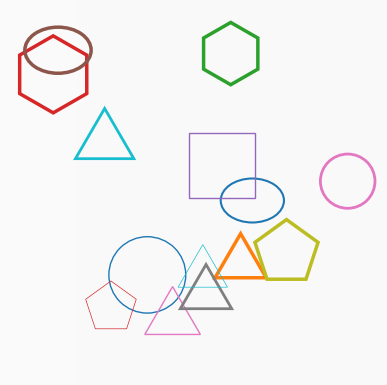[{"shape": "circle", "thickness": 1, "radius": 0.5, "center": [0.38, 0.286]}, {"shape": "oval", "thickness": 1.5, "radius": 0.41, "center": [0.651, 0.479]}, {"shape": "triangle", "thickness": 2.5, "radius": 0.38, "center": [0.621, 0.317]}, {"shape": "hexagon", "thickness": 2.5, "radius": 0.4, "center": [0.595, 0.861]}, {"shape": "pentagon", "thickness": 0.5, "radius": 0.34, "center": [0.286, 0.202]}, {"shape": "hexagon", "thickness": 2.5, "radius": 0.5, "center": [0.137, 0.807]}, {"shape": "square", "thickness": 1, "radius": 0.42, "center": [0.573, 0.57]}, {"shape": "oval", "thickness": 2.5, "radius": 0.43, "center": [0.15, 0.87]}, {"shape": "triangle", "thickness": 1, "radius": 0.41, "center": [0.445, 0.173]}, {"shape": "circle", "thickness": 2, "radius": 0.35, "center": [0.897, 0.529]}, {"shape": "triangle", "thickness": 2, "radius": 0.38, "center": [0.532, 0.236]}, {"shape": "pentagon", "thickness": 2.5, "radius": 0.43, "center": [0.739, 0.344]}, {"shape": "triangle", "thickness": 2, "radius": 0.43, "center": [0.27, 0.631]}, {"shape": "triangle", "thickness": 0.5, "radius": 0.37, "center": [0.523, 0.291]}]